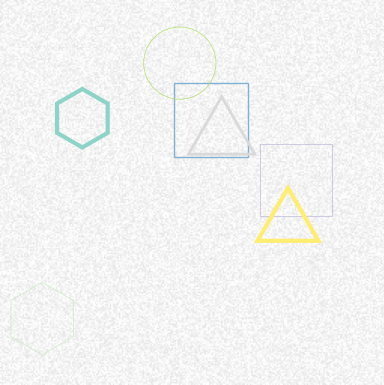[{"shape": "hexagon", "thickness": 3, "radius": 0.38, "center": [0.214, 0.693]}, {"shape": "square", "thickness": 0.5, "radius": 0.47, "center": [0.768, 0.531]}, {"shape": "square", "thickness": 1, "radius": 0.48, "center": [0.548, 0.688]}, {"shape": "circle", "thickness": 0.5, "radius": 0.47, "center": [0.467, 0.836]}, {"shape": "triangle", "thickness": 2, "radius": 0.5, "center": [0.576, 0.649]}, {"shape": "hexagon", "thickness": 0.5, "radius": 0.47, "center": [0.11, 0.173]}, {"shape": "triangle", "thickness": 3, "radius": 0.46, "center": [0.748, 0.42]}]